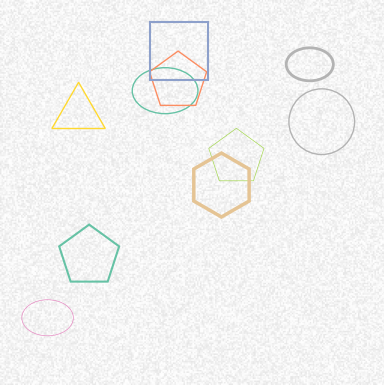[{"shape": "oval", "thickness": 1, "radius": 0.43, "center": [0.429, 0.765]}, {"shape": "pentagon", "thickness": 1.5, "radius": 0.41, "center": [0.232, 0.335]}, {"shape": "pentagon", "thickness": 1, "radius": 0.39, "center": [0.463, 0.789]}, {"shape": "square", "thickness": 1.5, "radius": 0.37, "center": [0.465, 0.868]}, {"shape": "oval", "thickness": 0.5, "radius": 0.33, "center": [0.124, 0.175]}, {"shape": "pentagon", "thickness": 0.5, "radius": 0.38, "center": [0.614, 0.591]}, {"shape": "triangle", "thickness": 1, "radius": 0.4, "center": [0.204, 0.706]}, {"shape": "hexagon", "thickness": 2.5, "radius": 0.42, "center": [0.575, 0.519]}, {"shape": "circle", "thickness": 1, "radius": 0.43, "center": [0.836, 0.684]}, {"shape": "oval", "thickness": 2, "radius": 0.31, "center": [0.805, 0.833]}]